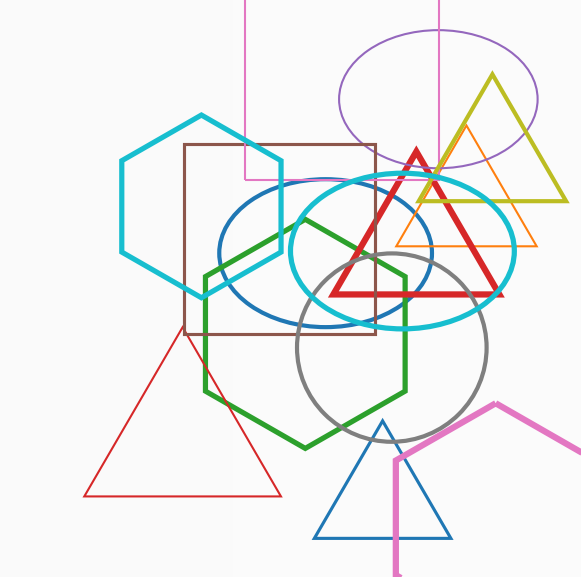[{"shape": "oval", "thickness": 2, "radius": 0.91, "center": [0.56, 0.561]}, {"shape": "triangle", "thickness": 1.5, "radius": 0.68, "center": [0.658, 0.135]}, {"shape": "triangle", "thickness": 1, "radius": 0.7, "center": [0.803, 0.642]}, {"shape": "hexagon", "thickness": 2.5, "radius": 0.99, "center": [0.525, 0.421]}, {"shape": "triangle", "thickness": 3, "radius": 0.82, "center": [0.716, 0.572]}, {"shape": "triangle", "thickness": 1, "radius": 0.98, "center": [0.314, 0.237]}, {"shape": "oval", "thickness": 1, "radius": 0.85, "center": [0.754, 0.827]}, {"shape": "square", "thickness": 1.5, "radius": 0.82, "center": [0.48, 0.586]}, {"shape": "square", "thickness": 1, "radius": 0.83, "center": [0.588, 0.855]}, {"shape": "hexagon", "thickness": 3, "radius": 0.99, "center": [0.853, 0.102]}, {"shape": "circle", "thickness": 2, "radius": 0.82, "center": [0.674, 0.397]}, {"shape": "triangle", "thickness": 2, "radius": 0.73, "center": [0.847, 0.724]}, {"shape": "hexagon", "thickness": 2.5, "radius": 0.79, "center": [0.347, 0.642]}, {"shape": "oval", "thickness": 2.5, "radius": 0.96, "center": [0.692, 0.564]}]